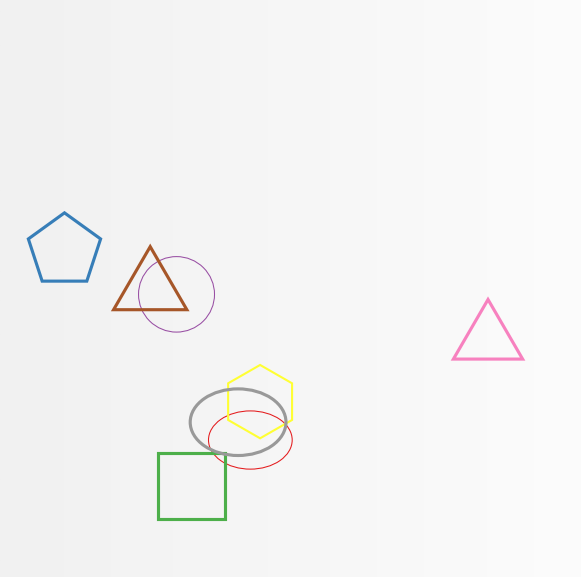[{"shape": "oval", "thickness": 0.5, "radius": 0.36, "center": [0.431, 0.237]}, {"shape": "pentagon", "thickness": 1.5, "radius": 0.33, "center": [0.111, 0.565]}, {"shape": "square", "thickness": 1.5, "radius": 0.29, "center": [0.33, 0.158]}, {"shape": "circle", "thickness": 0.5, "radius": 0.33, "center": [0.304, 0.489]}, {"shape": "hexagon", "thickness": 1, "radius": 0.32, "center": [0.447, 0.304]}, {"shape": "triangle", "thickness": 1.5, "radius": 0.36, "center": [0.258, 0.499]}, {"shape": "triangle", "thickness": 1.5, "radius": 0.34, "center": [0.84, 0.412]}, {"shape": "oval", "thickness": 1.5, "radius": 0.41, "center": [0.41, 0.268]}]